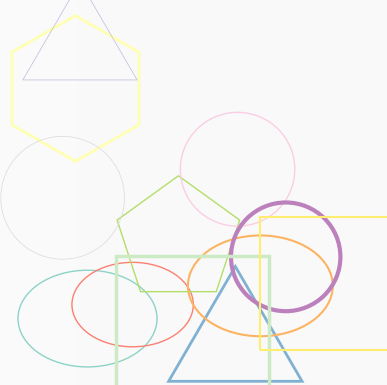[{"shape": "oval", "thickness": 1, "radius": 0.9, "center": [0.226, 0.173]}, {"shape": "hexagon", "thickness": 2, "radius": 0.95, "center": [0.195, 0.77]}, {"shape": "triangle", "thickness": 0.5, "radius": 0.85, "center": [0.206, 0.877]}, {"shape": "oval", "thickness": 1, "radius": 0.78, "center": [0.342, 0.209]}, {"shape": "triangle", "thickness": 2, "radius": 0.99, "center": [0.607, 0.109]}, {"shape": "oval", "thickness": 1.5, "radius": 0.93, "center": [0.672, 0.258]}, {"shape": "pentagon", "thickness": 1, "radius": 0.83, "center": [0.46, 0.377]}, {"shape": "circle", "thickness": 1, "radius": 0.74, "center": [0.613, 0.56]}, {"shape": "circle", "thickness": 0.5, "radius": 0.8, "center": [0.162, 0.486]}, {"shape": "circle", "thickness": 3, "radius": 0.71, "center": [0.737, 0.333]}, {"shape": "square", "thickness": 2.5, "radius": 0.99, "center": [0.498, 0.139]}, {"shape": "square", "thickness": 1.5, "radius": 0.86, "center": [0.844, 0.264]}]